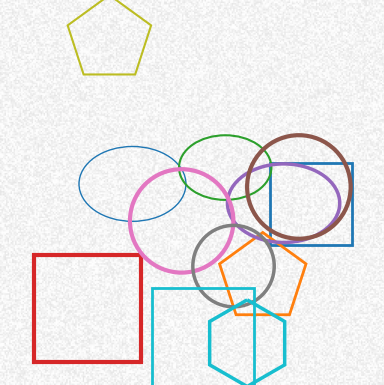[{"shape": "square", "thickness": 2, "radius": 0.53, "center": [0.809, 0.469]}, {"shape": "oval", "thickness": 1, "radius": 0.69, "center": [0.344, 0.522]}, {"shape": "pentagon", "thickness": 2, "radius": 0.59, "center": [0.683, 0.278]}, {"shape": "oval", "thickness": 1.5, "radius": 0.6, "center": [0.585, 0.565]}, {"shape": "square", "thickness": 3, "radius": 0.69, "center": [0.228, 0.198]}, {"shape": "oval", "thickness": 2.5, "radius": 0.73, "center": [0.737, 0.472]}, {"shape": "circle", "thickness": 3, "radius": 0.67, "center": [0.776, 0.514]}, {"shape": "circle", "thickness": 3, "radius": 0.67, "center": [0.472, 0.426]}, {"shape": "circle", "thickness": 2.5, "radius": 0.53, "center": [0.607, 0.309]}, {"shape": "pentagon", "thickness": 1.5, "radius": 0.57, "center": [0.284, 0.899]}, {"shape": "square", "thickness": 2, "radius": 0.66, "center": [0.528, 0.12]}, {"shape": "hexagon", "thickness": 2.5, "radius": 0.56, "center": [0.642, 0.109]}]